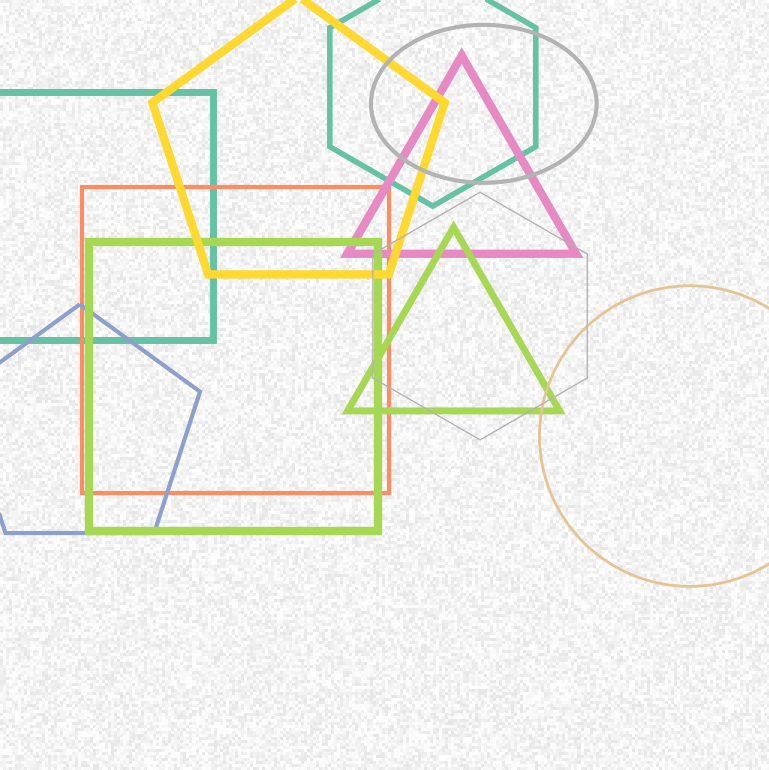[{"shape": "square", "thickness": 2.5, "radius": 0.81, "center": [0.115, 0.72]}, {"shape": "hexagon", "thickness": 2, "radius": 0.77, "center": [0.562, 0.887]}, {"shape": "square", "thickness": 1.5, "radius": 1.0, "center": [0.306, 0.558]}, {"shape": "pentagon", "thickness": 1.5, "radius": 0.82, "center": [0.104, 0.441]}, {"shape": "triangle", "thickness": 3, "radius": 0.86, "center": [0.6, 0.756]}, {"shape": "triangle", "thickness": 2.5, "radius": 0.79, "center": [0.589, 0.546]}, {"shape": "square", "thickness": 3, "radius": 0.94, "center": [0.303, 0.498]}, {"shape": "pentagon", "thickness": 3, "radius": 1.0, "center": [0.388, 0.805]}, {"shape": "circle", "thickness": 1, "radius": 0.98, "center": [0.896, 0.434]}, {"shape": "oval", "thickness": 1.5, "radius": 0.73, "center": [0.628, 0.865]}, {"shape": "hexagon", "thickness": 0.5, "radius": 0.8, "center": [0.623, 0.59]}]